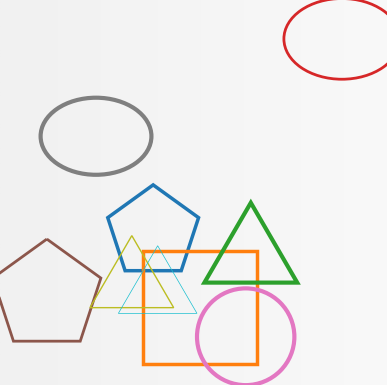[{"shape": "pentagon", "thickness": 2.5, "radius": 0.62, "center": [0.395, 0.397]}, {"shape": "square", "thickness": 2.5, "radius": 0.73, "center": [0.517, 0.201]}, {"shape": "triangle", "thickness": 3, "radius": 0.69, "center": [0.647, 0.335]}, {"shape": "oval", "thickness": 2, "radius": 0.75, "center": [0.882, 0.899]}, {"shape": "pentagon", "thickness": 2, "radius": 0.73, "center": [0.121, 0.232]}, {"shape": "circle", "thickness": 3, "radius": 0.63, "center": [0.634, 0.125]}, {"shape": "oval", "thickness": 3, "radius": 0.71, "center": [0.248, 0.646]}, {"shape": "triangle", "thickness": 1, "radius": 0.62, "center": [0.34, 0.263]}, {"shape": "triangle", "thickness": 0.5, "radius": 0.59, "center": [0.407, 0.245]}]